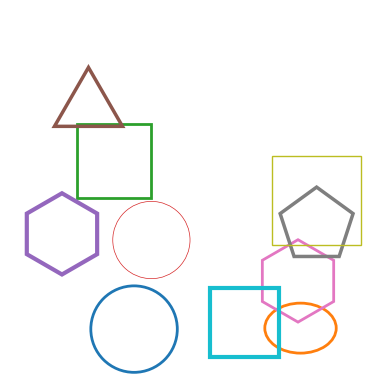[{"shape": "circle", "thickness": 2, "radius": 0.56, "center": [0.348, 0.145]}, {"shape": "oval", "thickness": 2, "radius": 0.46, "center": [0.781, 0.148]}, {"shape": "square", "thickness": 2, "radius": 0.48, "center": [0.295, 0.582]}, {"shape": "circle", "thickness": 0.5, "radius": 0.5, "center": [0.393, 0.377]}, {"shape": "hexagon", "thickness": 3, "radius": 0.53, "center": [0.161, 0.393]}, {"shape": "triangle", "thickness": 2.5, "radius": 0.51, "center": [0.23, 0.723]}, {"shape": "hexagon", "thickness": 2, "radius": 0.53, "center": [0.774, 0.27]}, {"shape": "pentagon", "thickness": 2.5, "radius": 0.5, "center": [0.822, 0.414]}, {"shape": "square", "thickness": 1, "radius": 0.57, "center": [0.822, 0.479]}, {"shape": "square", "thickness": 3, "radius": 0.45, "center": [0.635, 0.163]}]